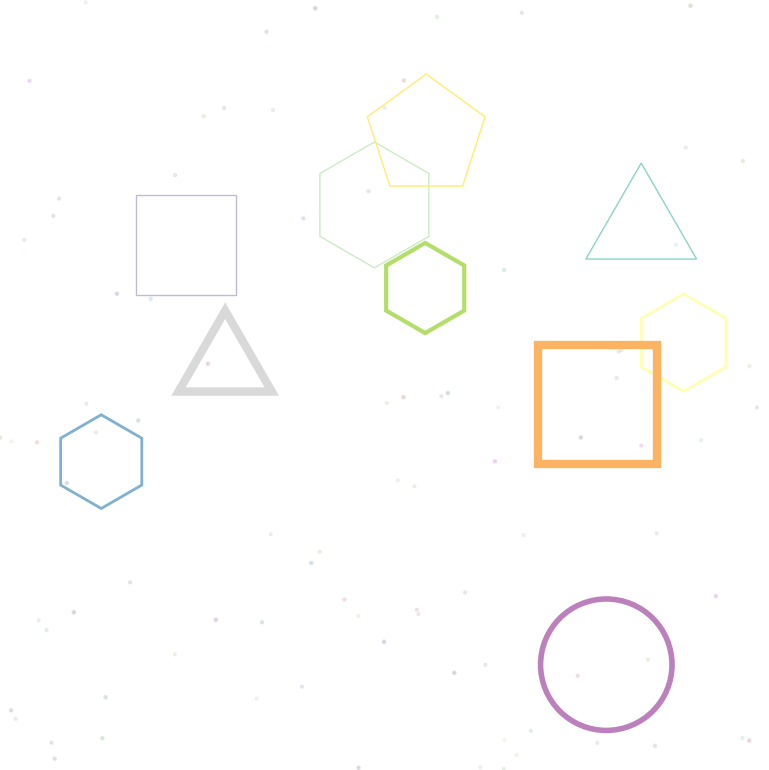[{"shape": "triangle", "thickness": 0.5, "radius": 0.42, "center": [0.833, 0.705]}, {"shape": "hexagon", "thickness": 1, "radius": 0.32, "center": [0.888, 0.555]}, {"shape": "square", "thickness": 0.5, "radius": 0.32, "center": [0.242, 0.681]}, {"shape": "hexagon", "thickness": 1, "radius": 0.3, "center": [0.131, 0.4]}, {"shape": "square", "thickness": 3, "radius": 0.39, "center": [0.776, 0.474]}, {"shape": "hexagon", "thickness": 1.5, "radius": 0.29, "center": [0.552, 0.626]}, {"shape": "triangle", "thickness": 3, "radius": 0.35, "center": [0.292, 0.526]}, {"shape": "circle", "thickness": 2, "radius": 0.43, "center": [0.787, 0.137]}, {"shape": "hexagon", "thickness": 0.5, "radius": 0.41, "center": [0.486, 0.734]}, {"shape": "pentagon", "thickness": 0.5, "radius": 0.4, "center": [0.554, 0.823]}]